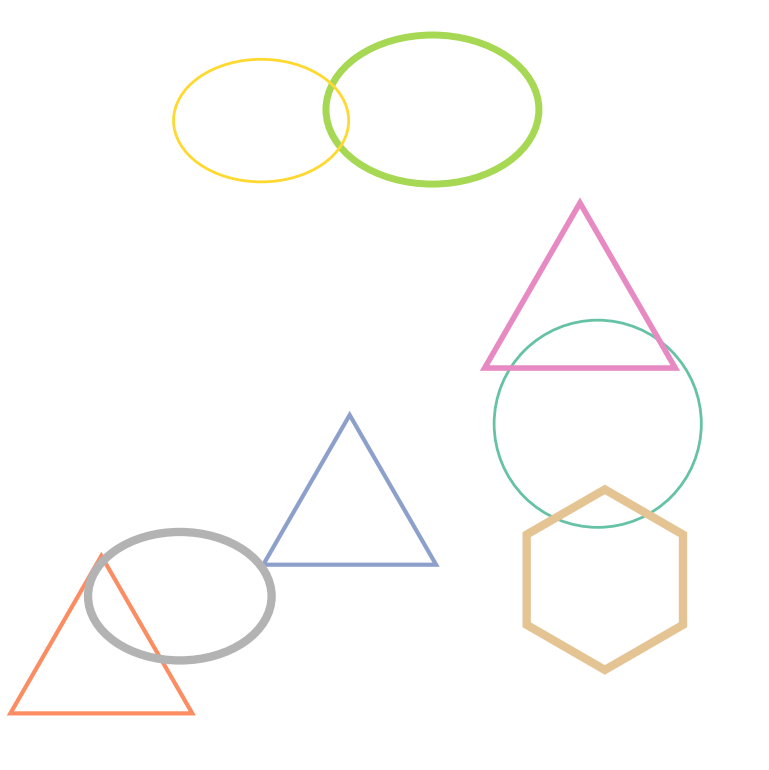[{"shape": "circle", "thickness": 1, "radius": 0.67, "center": [0.776, 0.45]}, {"shape": "triangle", "thickness": 1.5, "radius": 0.68, "center": [0.132, 0.142]}, {"shape": "triangle", "thickness": 1.5, "radius": 0.65, "center": [0.454, 0.331]}, {"shape": "triangle", "thickness": 2, "radius": 0.71, "center": [0.753, 0.594]}, {"shape": "oval", "thickness": 2.5, "radius": 0.69, "center": [0.562, 0.858]}, {"shape": "oval", "thickness": 1, "radius": 0.57, "center": [0.339, 0.843]}, {"shape": "hexagon", "thickness": 3, "radius": 0.59, "center": [0.786, 0.247]}, {"shape": "oval", "thickness": 3, "radius": 0.6, "center": [0.234, 0.226]}]